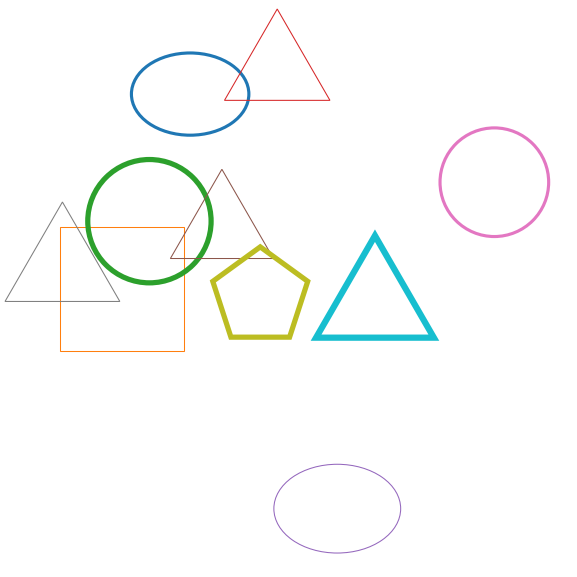[{"shape": "oval", "thickness": 1.5, "radius": 0.51, "center": [0.329, 0.836]}, {"shape": "square", "thickness": 0.5, "radius": 0.54, "center": [0.211, 0.499]}, {"shape": "circle", "thickness": 2.5, "radius": 0.53, "center": [0.259, 0.616]}, {"shape": "triangle", "thickness": 0.5, "radius": 0.53, "center": [0.48, 0.878]}, {"shape": "oval", "thickness": 0.5, "radius": 0.55, "center": [0.584, 0.118]}, {"shape": "triangle", "thickness": 0.5, "radius": 0.52, "center": [0.384, 0.603]}, {"shape": "circle", "thickness": 1.5, "radius": 0.47, "center": [0.856, 0.684]}, {"shape": "triangle", "thickness": 0.5, "radius": 0.57, "center": [0.108, 0.535]}, {"shape": "pentagon", "thickness": 2.5, "radius": 0.43, "center": [0.451, 0.485]}, {"shape": "triangle", "thickness": 3, "radius": 0.59, "center": [0.649, 0.473]}]